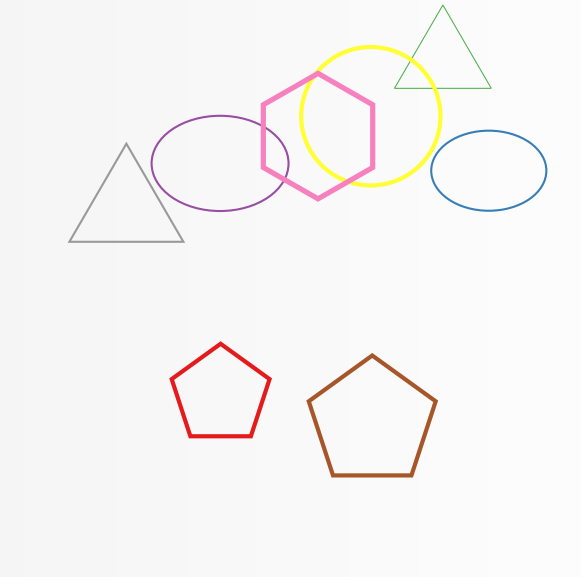[{"shape": "pentagon", "thickness": 2, "radius": 0.44, "center": [0.38, 0.315]}, {"shape": "oval", "thickness": 1, "radius": 0.5, "center": [0.841, 0.704]}, {"shape": "triangle", "thickness": 0.5, "radius": 0.48, "center": [0.762, 0.894]}, {"shape": "oval", "thickness": 1, "radius": 0.59, "center": [0.379, 0.716]}, {"shape": "circle", "thickness": 2, "radius": 0.6, "center": [0.638, 0.798]}, {"shape": "pentagon", "thickness": 2, "radius": 0.57, "center": [0.64, 0.269]}, {"shape": "hexagon", "thickness": 2.5, "radius": 0.54, "center": [0.547, 0.763]}, {"shape": "triangle", "thickness": 1, "radius": 0.57, "center": [0.217, 0.637]}]